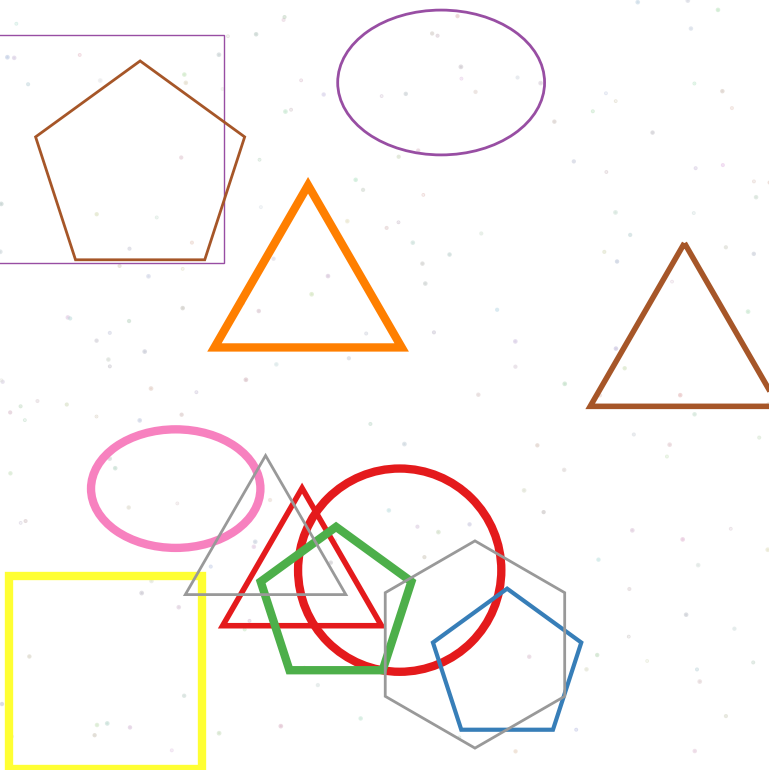[{"shape": "triangle", "thickness": 2, "radius": 0.6, "center": [0.392, 0.247]}, {"shape": "circle", "thickness": 3, "radius": 0.66, "center": [0.519, 0.26]}, {"shape": "pentagon", "thickness": 1.5, "radius": 0.51, "center": [0.659, 0.134]}, {"shape": "pentagon", "thickness": 3, "radius": 0.51, "center": [0.436, 0.213]}, {"shape": "square", "thickness": 0.5, "radius": 0.74, "center": [0.142, 0.806]}, {"shape": "oval", "thickness": 1, "radius": 0.67, "center": [0.573, 0.893]}, {"shape": "triangle", "thickness": 3, "radius": 0.7, "center": [0.4, 0.619]}, {"shape": "square", "thickness": 3, "radius": 0.63, "center": [0.137, 0.127]}, {"shape": "pentagon", "thickness": 1, "radius": 0.71, "center": [0.182, 0.778]}, {"shape": "triangle", "thickness": 2, "radius": 0.71, "center": [0.889, 0.543]}, {"shape": "oval", "thickness": 3, "radius": 0.55, "center": [0.228, 0.365]}, {"shape": "hexagon", "thickness": 1, "radius": 0.67, "center": [0.617, 0.163]}, {"shape": "triangle", "thickness": 1, "radius": 0.6, "center": [0.345, 0.288]}]